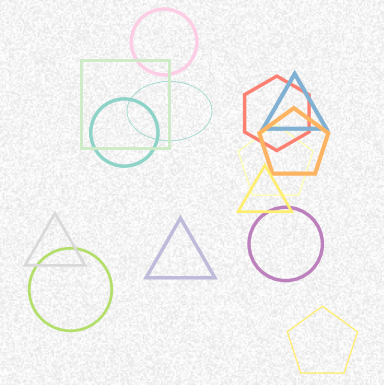[{"shape": "oval", "thickness": 0.5, "radius": 0.55, "center": [0.44, 0.712]}, {"shape": "circle", "thickness": 2.5, "radius": 0.44, "center": [0.323, 0.656]}, {"shape": "pentagon", "thickness": 1, "radius": 0.51, "center": [0.716, 0.576]}, {"shape": "triangle", "thickness": 2.5, "radius": 0.52, "center": [0.469, 0.33]}, {"shape": "hexagon", "thickness": 2.5, "radius": 0.48, "center": [0.719, 0.706]}, {"shape": "triangle", "thickness": 3, "radius": 0.48, "center": [0.765, 0.713]}, {"shape": "pentagon", "thickness": 3, "radius": 0.47, "center": [0.763, 0.625]}, {"shape": "circle", "thickness": 2, "radius": 0.54, "center": [0.183, 0.248]}, {"shape": "circle", "thickness": 2.5, "radius": 0.43, "center": [0.426, 0.891]}, {"shape": "triangle", "thickness": 2, "radius": 0.45, "center": [0.143, 0.356]}, {"shape": "circle", "thickness": 2.5, "radius": 0.48, "center": [0.742, 0.366]}, {"shape": "square", "thickness": 2, "radius": 0.57, "center": [0.324, 0.731]}, {"shape": "pentagon", "thickness": 1, "radius": 0.48, "center": [0.838, 0.109]}, {"shape": "triangle", "thickness": 2, "radius": 0.4, "center": [0.688, 0.49]}]